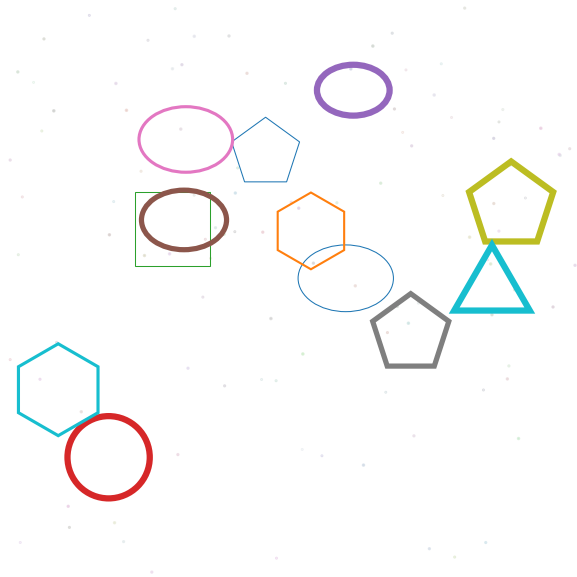[{"shape": "pentagon", "thickness": 0.5, "radius": 0.31, "center": [0.46, 0.734]}, {"shape": "oval", "thickness": 0.5, "radius": 0.41, "center": [0.599, 0.517]}, {"shape": "hexagon", "thickness": 1, "radius": 0.33, "center": [0.538, 0.599]}, {"shape": "square", "thickness": 0.5, "radius": 0.32, "center": [0.299, 0.603]}, {"shape": "circle", "thickness": 3, "radius": 0.36, "center": [0.188, 0.207]}, {"shape": "oval", "thickness": 3, "radius": 0.31, "center": [0.612, 0.843]}, {"shape": "oval", "thickness": 2.5, "radius": 0.37, "center": [0.319, 0.618]}, {"shape": "oval", "thickness": 1.5, "radius": 0.41, "center": [0.322, 0.758]}, {"shape": "pentagon", "thickness": 2.5, "radius": 0.35, "center": [0.711, 0.421]}, {"shape": "pentagon", "thickness": 3, "radius": 0.38, "center": [0.885, 0.643]}, {"shape": "hexagon", "thickness": 1.5, "radius": 0.4, "center": [0.101, 0.324]}, {"shape": "triangle", "thickness": 3, "radius": 0.38, "center": [0.852, 0.499]}]